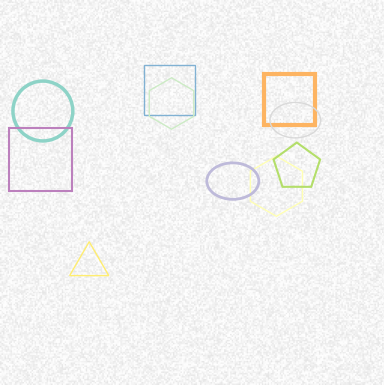[{"shape": "circle", "thickness": 2.5, "radius": 0.39, "center": [0.111, 0.712]}, {"shape": "hexagon", "thickness": 1, "radius": 0.39, "center": [0.718, 0.516]}, {"shape": "oval", "thickness": 2, "radius": 0.34, "center": [0.605, 0.53]}, {"shape": "square", "thickness": 1, "radius": 0.33, "center": [0.441, 0.766]}, {"shape": "square", "thickness": 3, "radius": 0.33, "center": [0.751, 0.741]}, {"shape": "pentagon", "thickness": 1.5, "radius": 0.32, "center": [0.771, 0.566]}, {"shape": "oval", "thickness": 1, "radius": 0.33, "center": [0.767, 0.688]}, {"shape": "square", "thickness": 1.5, "radius": 0.41, "center": [0.105, 0.586]}, {"shape": "hexagon", "thickness": 1, "radius": 0.33, "center": [0.446, 0.731]}, {"shape": "triangle", "thickness": 1, "radius": 0.29, "center": [0.232, 0.313]}]